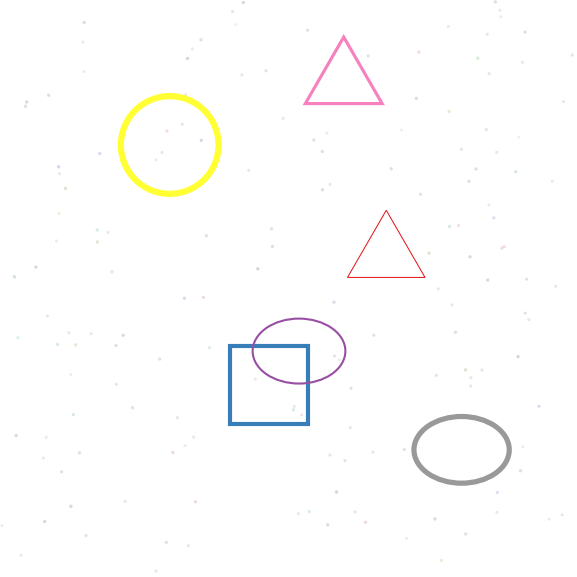[{"shape": "triangle", "thickness": 0.5, "radius": 0.39, "center": [0.669, 0.557]}, {"shape": "square", "thickness": 2, "radius": 0.34, "center": [0.465, 0.332]}, {"shape": "oval", "thickness": 1, "radius": 0.4, "center": [0.518, 0.391]}, {"shape": "circle", "thickness": 3, "radius": 0.42, "center": [0.294, 0.748]}, {"shape": "triangle", "thickness": 1.5, "radius": 0.38, "center": [0.595, 0.858]}, {"shape": "oval", "thickness": 2.5, "radius": 0.41, "center": [0.799, 0.22]}]